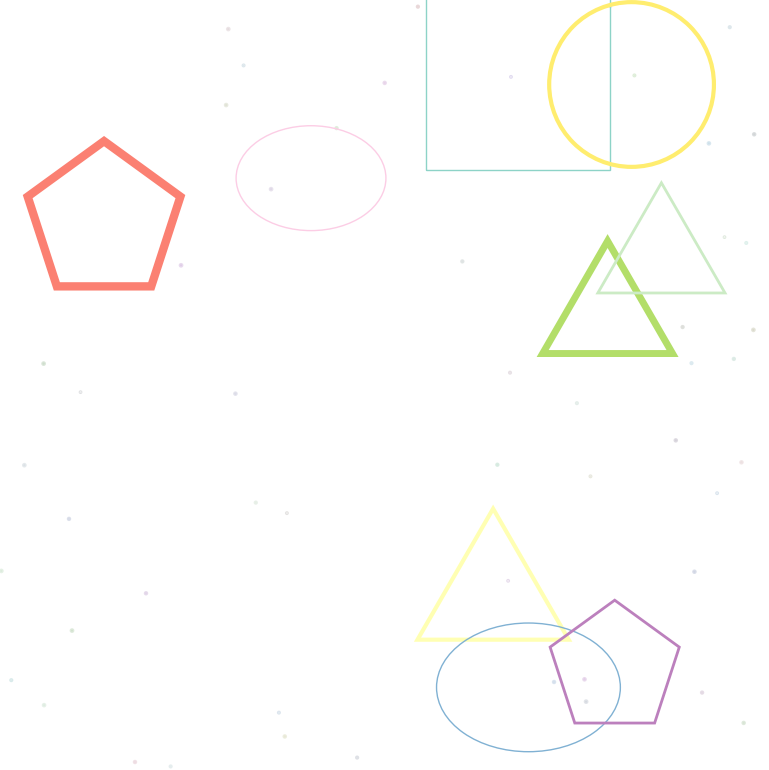[{"shape": "square", "thickness": 0.5, "radius": 0.6, "center": [0.673, 0.899]}, {"shape": "triangle", "thickness": 1.5, "radius": 0.57, "center": [0.64, 0.226]}, {"shape": "pentagon", "thickness": 3, "radius": 0.52, "center": [0.135, 0.712]}, {"shape": "oval", "thickness": 0.5, "radius": 0.6, "center": [0.686, 0.107]}, {"shape": "triangle", "thickness": 2.5, "radius": 0.49, "center": [0.789, 0.59]}, {"shape": "oval", "thickness": 0.5, "radius": 0.49, "center": [0.404, 0.769]}, {"shape": "pentagon", "thickness": 1, "radius": 0.44, "center": [0.798, 0.132]}, {"shape": "triangle", "thickness": 1, "radius": 0.48, "center": [0.859, 0.667]}, {"shape": "circle", "thickness": 1.5, "radius": 0.53, "center": [0.82, 0.89]}]